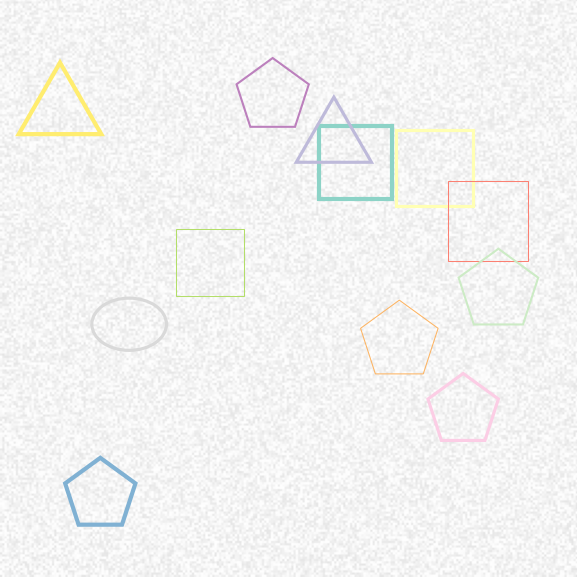[{"shape": "square", "thickness": 2, "radius": 0.32, "center": [0.615, 0.718]}, {"shape": "square", "thickness": 1.5, "radius": 0.33, "center": [0.752, 0.709]}, {"shape": "triangle", "thickness": 1.5, "radius": 0.38, "center": [0.578, 0.756]}, {"shape": "square", "thickness": 0.5, "radius": 0.35, "center": [0.845, 0.617]}, {"shape": "pentagon", "thickness": 2, "radius": 0.32, "center": [0.174, 0.142]}, {"shape": "pentagon", "thickness": 0.5, "radius": 0.35, "center": [0.691, 0.409]}, {"shape": "square", "thickness": 0.5, "radius": 0.29, "center": [0.363, 0.545]}, {"shape": "pentagon", "thickness": 1.5, "radius": 0.32, "center": [0.802, 0.288]}, {"shape": "oval", "thickness": 1.5, "radius": 0.32, "center": [0.224, 0.438]}, {"shape": "pentagon", "thickness": 1, "radius": 0.33, "center": [0.472, 0.833]}, {"shape": "pentagon", "thickness": 1, "radius": 0.36, "center": [0.863, 0.496]}, {"shape": "triangle", "thickness": 2, "radius": 0.41, "center": [0.104, 0.808]}]